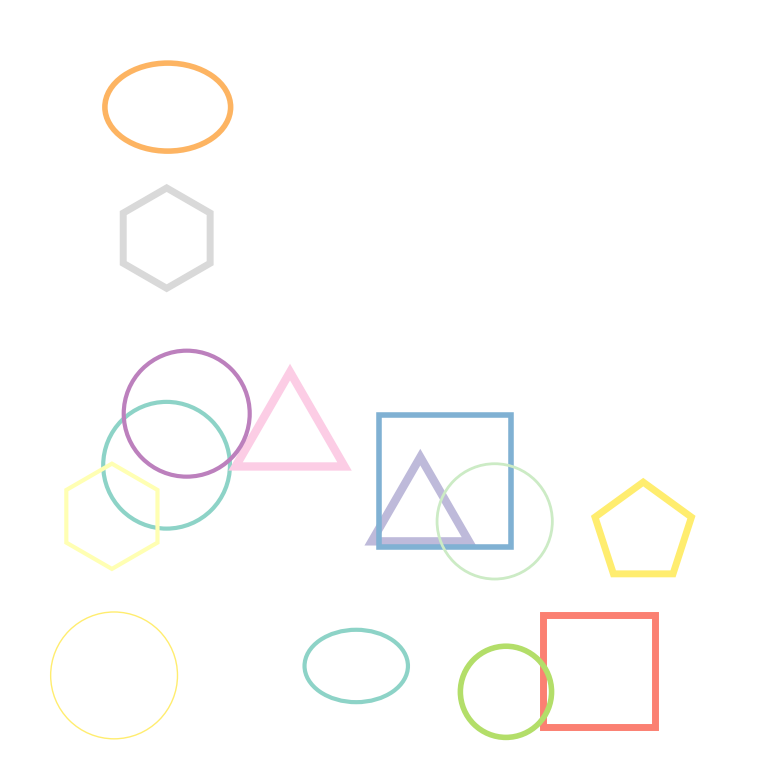[{"shape": "oval", "thickness": 1.5, "radius": 0.34, "center": [0.463, 0.135]}, {"shape": "circle", "thickness": 1.5, "radius": 0.41, "center": [0.216, 0.396]}, {"shape": "hexagon", "thickness": 1.5, "radius": 0.34, "center": [0.145, 0.329]}, {"shape": "triangle", "thickness": 3, "radius": 0.36, "center": [0.546, 0.333]}, {"shape": "square", "thickness": 2.5, "radius": 0.36, "center": [0.778, 0.129]}, {"shape": "square", "thickness": 2, "radius": 0.43, "center": [0.578, 0.375]}, {"shape": "oval", "thickness": 2, "radius": 0.41, "center": [0.218, 0.861]}, {"shape": "circle", "thickness": 2, "radius": 0.3, "center": [0.657, 0.102]}, {"shape": "triangle", "thickness": 3, "radius": 0.41, "center": [0.377, 0.435]}, {"shape": "hexagon", "thickness": 2.5, "radius": 0.33, "center": [0.216, 0.691]}, {"shape": "circle", "thickness": 1.5, "radius": 0.41, "center": [0.242, 0.463]}, {"shape": "circle", "thickness": 1, "radius": 0.37, "center": [0.642, 0.323]}, {"shape": "circle", "thickness": 0.5, "radius": 0.41, "center": [0.148, 0.123]}, {"shape": "pentagon", "thickness": 2.5, "radius": 0.33, "center": [0.835, 0.308]}]